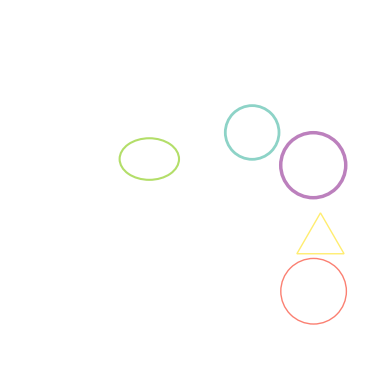[{"shape": "circle", "thickness": 2, "radius": 0.35, "center": [0.655, 0.656]}, {"shape": "circle", "thickness": 1, "radius": 0.43, "center": [0.815, 0.244]}, {"shape": "oval", "thickness": 1.5, "radius": 0.39, "center": [0.388, 0.587]}, {"shape": "circle", "thickness": 2.5, "radius": 0.42, "center": [0.814, 0.571]}, {"shape": "triangle", "thickness": 1, "radius": 0.35, "center": [0.832, 0.376]}]